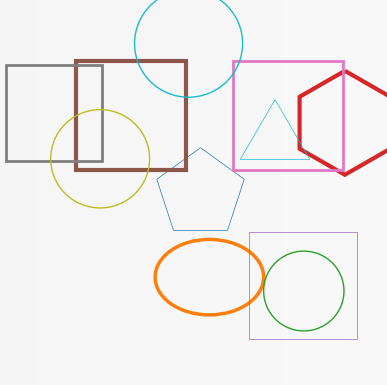[{"shape": "pentagon", "thickness": 0.5, "radius": 0.59, "center": [0.517, 0.498]}, {"shape": "oval", "thickness": 2.5, "radius": 0.7, "center": [0.54, 0.28]}, {"shape": "circle", "thickness": 1, "radius": 0.52, "center": [0.784, 0.244]}, {"shape": "hexagon", "thickness": 3, "radius": 0.67, "center": [0.89, 0.681]}, {"shape": "square", "thickness": 0.5, "radius": 0.7, "center": [0.783, 0.258]}, {"shape": "square", "thickness": 3, "radius": 0.7, "center": [0.338, 0.7]}, {"shape": "square", "thickness": 2, "radius": 0.71, "center": [0.743, 0.699]}, {"shape": "square", "thickness": 2, "radius": 0.62, "center": [0.139, 0.706]}, {"shape": "circle", "thickness": 1, "radius": 0.64, "center": [0.258, 0.588]}, {"shape": "circle", "thickness": 1, "radius": 0.7, "center": [0.487, 0.887]}, {"shape": "triangle", "thickness": 0.5, "radius": 0.52, "center": [0.71, 0.638]}]